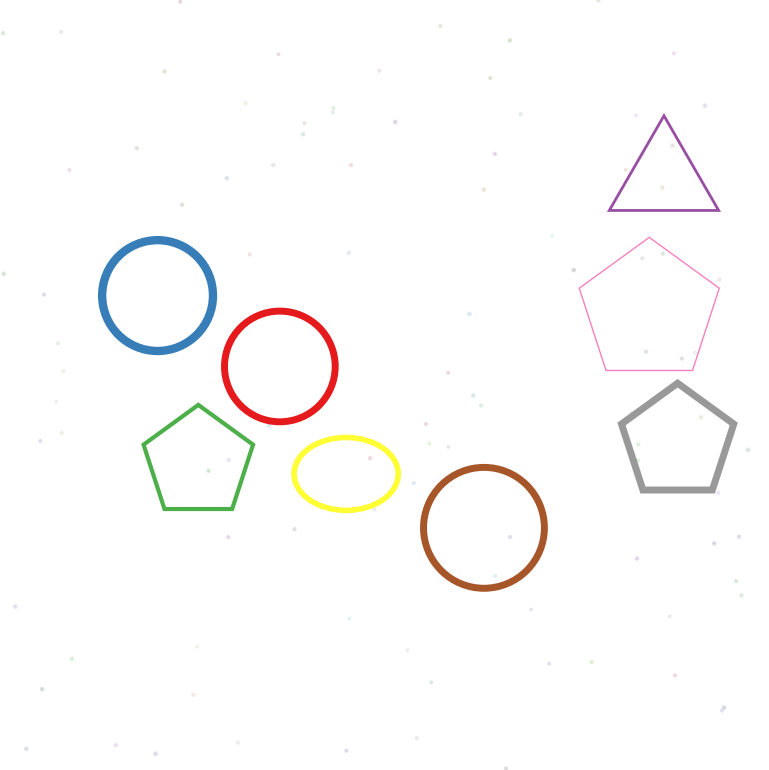[{"shape": "circle", "thickness": 2.5, "radius": 0.36, "center": [0.363, 0.524]}, {"shape": "circle", "thickness": 3, "radius": 0.36, "center": [0.205, 0.616]}, {"shape": "pentagon", "thickness": 1.5, "radius": 0.37, "center": [0.258, 0.399]}, {"shape": "triangle", "thickness": 1, "radius": 0.41, "center": [0.862, 0.768]}, {"shape": "oval", "thickness": 2, "radius": 0.34, "center": [0.45, 0.385]}, {"shape": "circle", "thickness": 2.5, "radius": 0.39, "center": [0.629, 0.315]}, {"shape": "pentagon", "thickness": 0.5, "radius": 0.48, "center": [0.843, 0.596]}, {"shape": "pentagon", "thickness": 2.5, "radius": 0.38, "center": [0.88, 0.426]}]